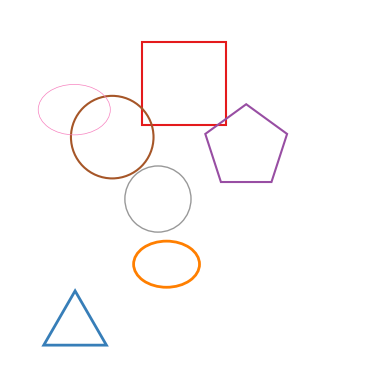[{"shape": "square", "thickness": 1.5, "radius": 0.54, "center": [0.478, 0.783]}, {"shape": "triangle", "thickness": 2, "radius": 0.47, "center": [0.195, 0.15]}, {"shape": "pentagon", "thickness": 1.5, "radius": 0.56, "center": [0.639, 0.618]}, {"shape": "oval", "thickness": 2, "radius": 0.43, "center": [0.433, 0.314]}, {"shape": "circle", "thickness": 1.5, "radius": 0.54, "center": [0.292, 0.644]}, {"shape": "oval", "thickness": 0.5, "radius": 0.47, "center": [0.193, 0.715]}, {"shape": "circle", "thickness": 1, "radius": 0.43, "center": [0.41, 0.483]}]